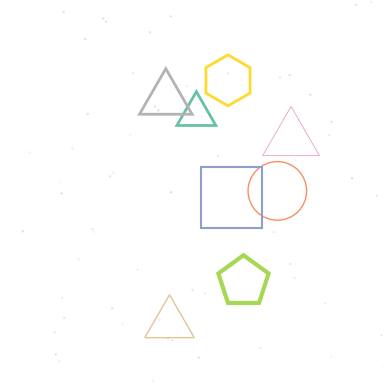[{"shape": "triangle", "thickness": 2, "radius": 0.29, "center": [0.51, 0.703]}, {"shape": "circle", "thickness": 1, "radius": 0.38, "center": [0.72, 0.504]}, {"shape": "square", "thickness": 1.5, "radius": 0.39, "center": [0.602, 0.488]}, {"shape": "triangle", "thickness": 0.5, "radius": 0.43, "center": [0.756, 0.638]}, {"shape": "pentagon", "thickness": 3, "radius": 0.34, "center": [0.632, 0.269]}, {"shape": "hexagon", "thickness": 2, "radius": 0.33, "center": [0.592, 0.791]}, {"shape": "triangle", "thickness": 1, "radius": 0.37, "center": [0.44, 0.16]}, {"shape": "triangle", "thickness": 2, "radius": 0.39, "center": [0.431, 0.743]}]